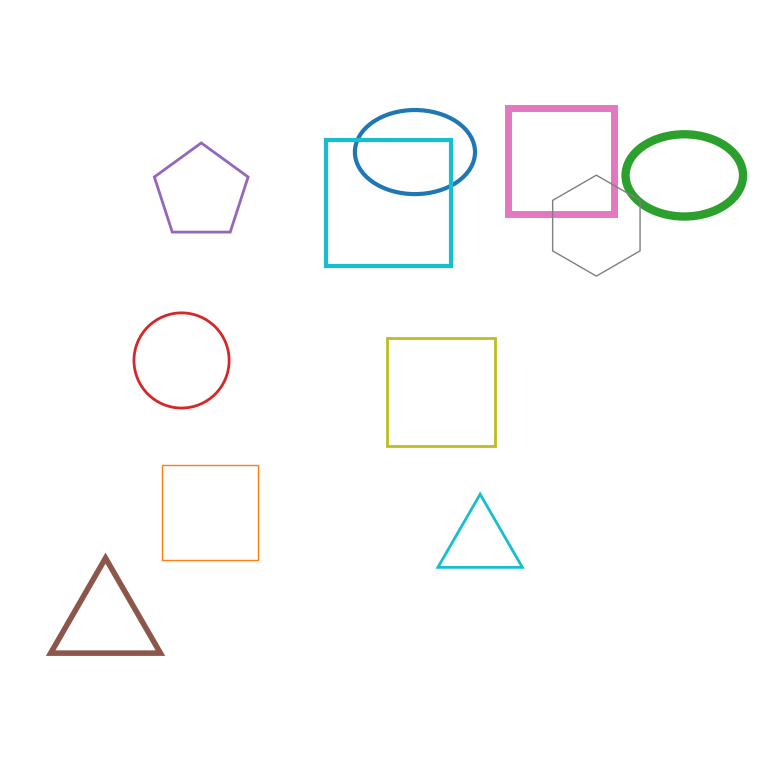[{"shape": "oval", "thickness": 1.5, "radius": 0.39, "center": [0.539, 0.803]}, {"shape": "square", "thickness": 0.5, "radius": 0.31, "center": [0.273, 0.335]}, {"shape": "oval", "thickness": 3, "radius": 0.38, "center": [0.889, 0.772]}, {"shape": "circle", "thickness": 1, "radius": 0.31, "center": [0.236, 0.532]}, {"shape": "pentagon", "thickness": 1, "radius": 0.32, "center": [0.261, 0.75]}, {"shape": "triangle", "thickness": 2, "radius": 0.41, "center": [0.137, 0.193]}, {"shape": "square", "thickness": 2.5, "radius": 0.34, "center": [0.728, 0.791]}, {"shape": "hexagon", "thickness": 0.5, "radius": 0.33, "center": [0.774, 0.707]}, {"shape": "square", "thickness": 1, "radius": 0.35, "center": [0.573, 0.491]}, {"shape": "square", "thickness": 1.5, "radius": 0.41, "center": [0.505, 0.736]}, {"shape": "triangle", "thickness": 1, "radius": 0.32, "center": [0.624, 0.295]}]